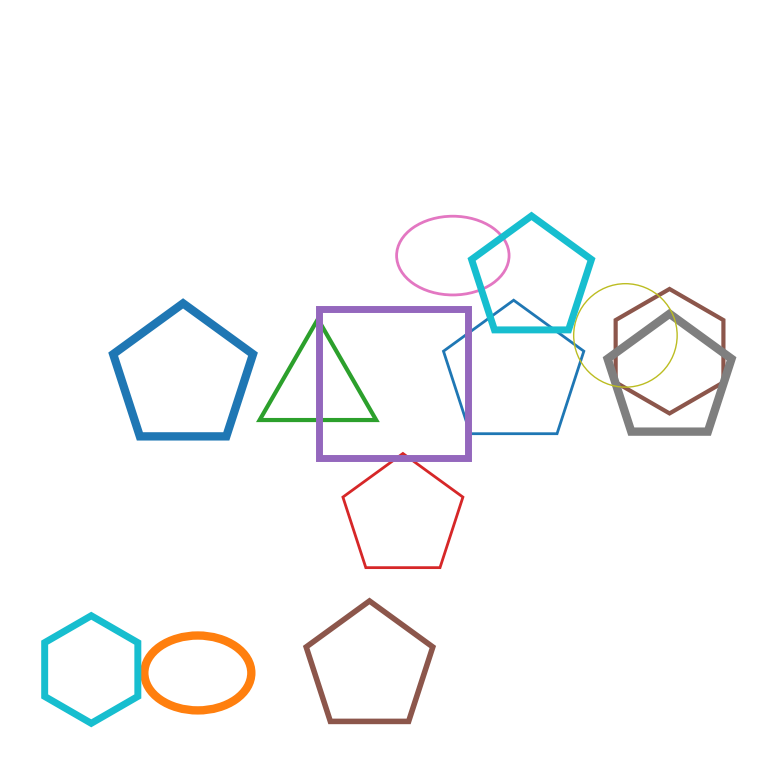[{"shape": "pentagon", "thickness": 1, "radius": 0.48, "center": [0.667, 0.514]}, {"shape": "pentagon", "thickness": 3, "radius": 0.48, "center": [0.238, 0.511]}, {"shape": "oval", "thickness": 3, "radius": 0.35, "center": [0.257, 0.126]}, {"shape": "triangle", "thickness": 1.5, "radius": 0.44, "center": [0.413, 0.498]}, {"shape": "pentagon", "thickness": 1, "radius": 0.41, "center": [0.523, 0.329]}, {"shape": "square", "thickness": 2.5, "radius": 0.48, "center": [0.511, 0.502]}, {"shape": "hexagon", "thickness": 1.5, "radius": 0.4, "center": [0.87, 0.544]}, {"shape": "pentagon", "thickness": 2, "radius": 0.43, "center": [0.48, 0.133]}, {"shape": "oval", "thickness": 1, "radius": 0.37, "center": [0.588, 0.668]}, {"shape": "pentagon", "thickness": 3, "radius": 0.42, "center": [0.87, 0.508]}, {"shape": "circle", "thickness": 0.5, "radius": 0.34, "center": [0.812, 0.564]}, {"shape": "pentagon", "thickness": 2.5, "radius": 0.41, "center": [0.69, 0.638]}, {"shape": "hexagon", "thickness": 2.5, "radius": 0.35, "center": [0.119, 0.13]}]